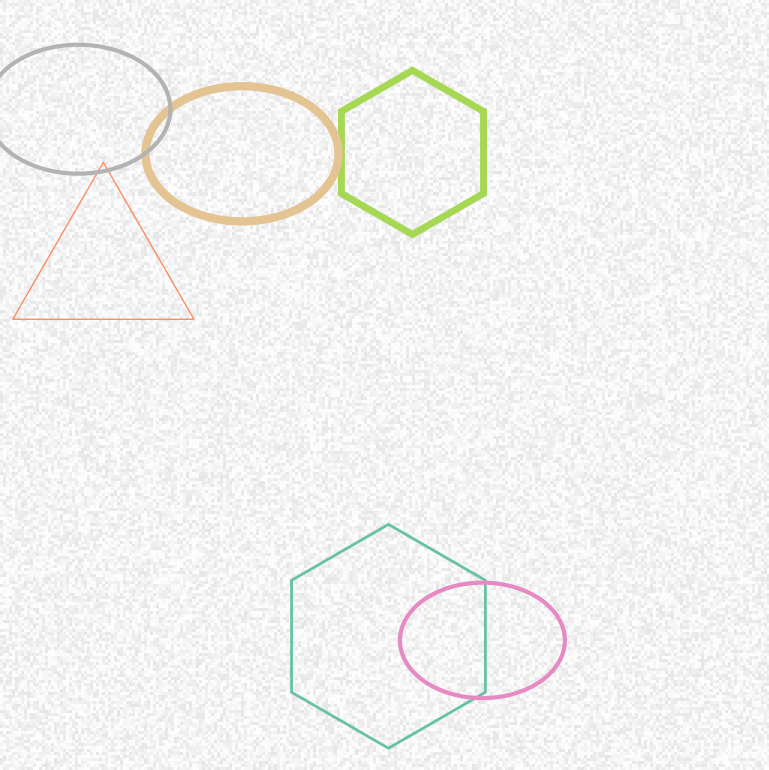[{"shape": "hexagon", "thickness": 1, "radius": 0.73, "center": [0.505, 0.174]}, {"shape": "triangle", "thickness": 0.5, "radius": 0.68, "center": [0.134, 0.653]}, {"shape": "oval", "thickness": 1.5, "radius": 0.54, "center": [0.627, 0.168]}, {"shape": "hexagon", "thickness": 2.5, "radius": 0.53, "center": [0.536, 0.802]}, {"shape": "oval", "thickness": 3, "radius": 0.63, "center": [0.314, 0.8]}, {"shape": "oval", "thickness": 1.5, "radius": 0.6, "center": [0.102, 0.858]}]